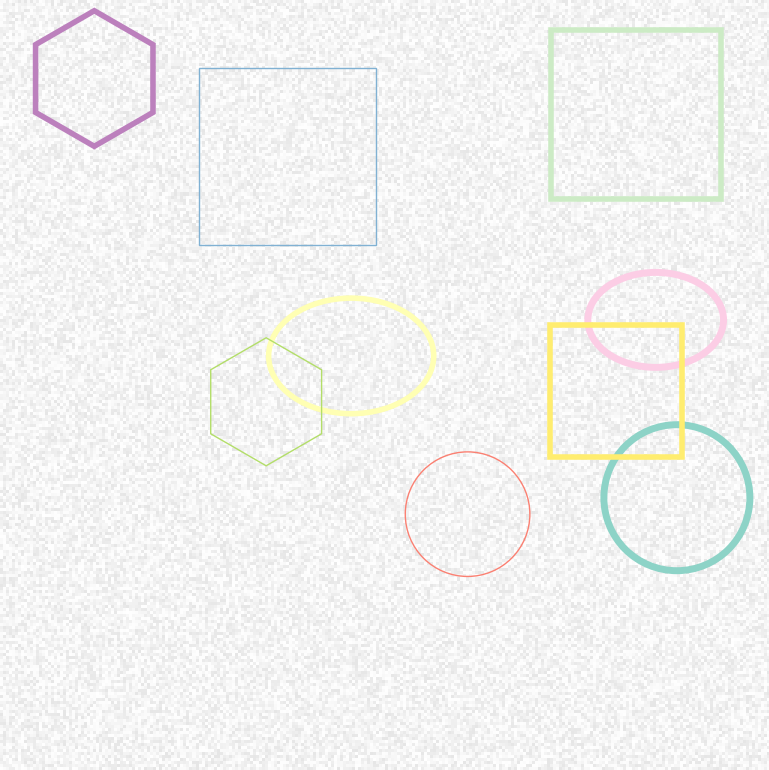[{"shape": "circle", "thickness": 2.5, "radius": 0.47, "center": [0.879, 0.354]}, {"shape": "oval", "thickness": 2, "radius": 0.54, "center": [0.456, 0.538]}, {"shape": "circle", "thickness": 0.5, "radius": 0.4, "center": [0.607, 0.332]}, {"shape": "square", "thickness": 0.5, "radius": 0.57, "center": [0.373, 0.796]}, {"shape": "hexagon", "thickness": 0.5, "radius": 0.42, "center": [0.346, 0.478]}, {"shape": "oval", "thickness": 2.5, "radius": 0.44, "center": [0.852, 0.585]}, {"shape": "hexagon", "thickness": 2, "radius": 0.44, "center": [0.122, 0.898]}, {"shape": "square", "thickness": 2, "radius": 0.55, "center": [0.826, 0.851]}, {"shape": "square", "thickness": 2, "radius": 0.43, "center": [0.8, 0.492]}]